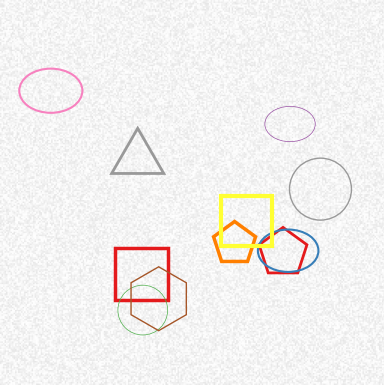[{"shape": "square", "thickness": 2.5, "radius": 0.34, "center": [0.367, 0.288]}, {"shape": "pentagon", "thickness": 2, "radius": 0.33, "center": [0.735, 0.344]}, {"shape": "oval", "thickness": 1.5, "radius": 0.39, "center": [0.748, 0.349]}, {"shape": "circle", "thickness": 0.5, "radius": 0.32, "center": [0.371, 0.195]}, {"shape": "oval", "thickness": 0.5, "radius": 0.33, "center": [0.753, 0.678]}, {"shape": "pentagon", "thickness": 2.5, "radius": 0.29, "center": [0.609, 0.367]}, {"shape": "square", "thickness": 3, "radius": 0.33, "center": [0.64, 0.426]}, {"shape": "hexagon", "thickness": 1, "radius": 0.41, "center": [0.412, 0.224]}, {"shape": "oval", "thickness": 1.5, "radius": 0.41, "center": [0.132, 0.764]}, {"shape": "triangle", "thickness": 2, "radius": 0.39, "center": [0.358, 0.589]}, {"shape": "circle", "thickness": 1, "radius": 0.4, "center": [0.832, 0.509]}]